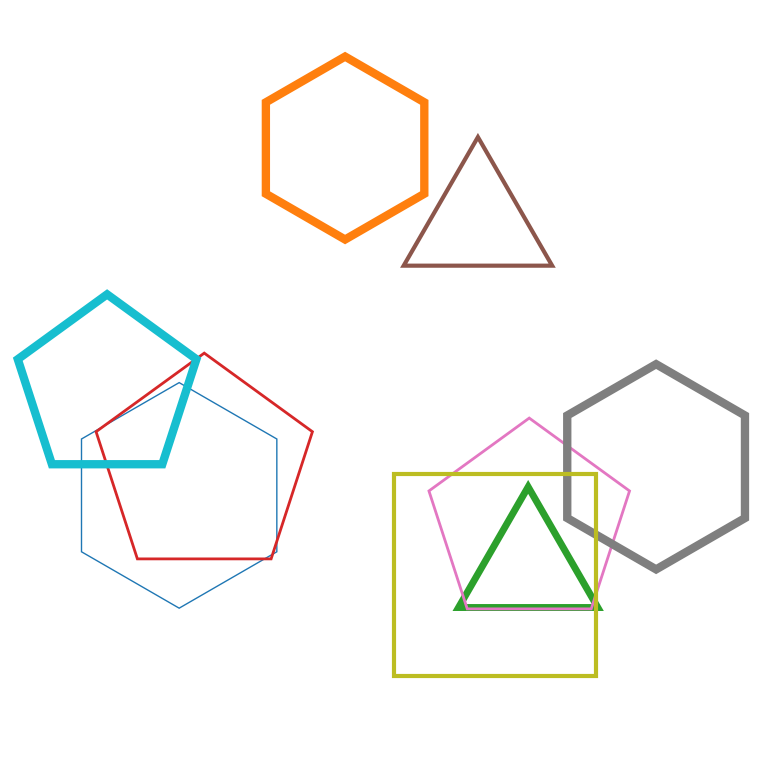[{"shape": "hexagon", "thickness": 0.5, "radius": 0.73, "center": [0.233, 0.357]}, {"shape": "hexagon", "thickness": 3, "radius": 0.59, "center": [0.448, 0.808]}, {"shape": "triangle", "thickness": 2.5, "radius": 0.52, "center": [0.686, 0.263]}, {"shape": "pentagon", "thickness": 1, "radius": 0.74, "center": [0.265, 0.394]}, {"shape": "triangle", "thickness": 1.5, "radius": 0.56, "center": [0.621, 0.711]}, {"shape": "pentagon", "thickness": 1, "radius": 0.68, "center": [0.687, 0.32]}, {"shape": "hexagon", "thickness": 3, "radius": 0.67, "center": [0.852, 0.394]}, {"shape": "square", "thickness": 1.5, "radius": 0.66, "center": [0.643, 0.253]}, {"shape": "pentagon", "thickness": 3, "radius": 0.61, "center": [0.139, 0.496]}]